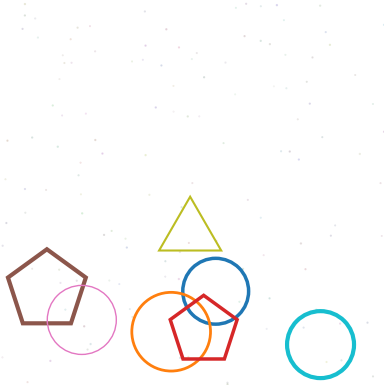[{"shape": "circle", "thickness": 2.5, "radius": 0.43, "center": [0.56, 0.244]}, {"shape": "circle", "thickness": 2, "radius": 0.51, "center": [0.445, 0.138]}, {"shape": "pentagon", "thickness": 2.5, "radius": 0.46, "center": [0.529, 0.141]}, {"shape": "pentagon", "thickness": 3, "radius": 0.53, "center": [0.122, 0.246]}, {"shape": "circle", "thickness": 1, "radius": 0.45, "center": [0.212, 0.169]}, {"shape": "triangle", "thickness": 1.5, "radius": 0.47, "center": [0.494, 0.396]}, {"shape": "circle", "thickness": 3, "radius": 0.43, "center": [0.833, 0.105]}]